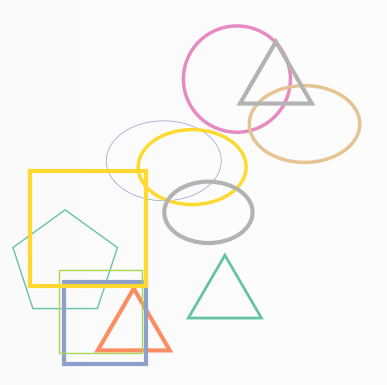[{"shape": "triangle", "thickness": 2, "radius": 0.54, "center": [0.58, 0.228]}, {"shape": "pentagon", "thickness": 1, "radius": 0.71, "center": [0.168, 0.313]}, {"shape": "triangle", "thickness": 3, "radius": 0.54, "center": [0.345, 0.143]}, {"shape": "square", "thickness": 3, "radius": 0.53, "center": [0.272, 0.16]}, {"shape": "oval", "thickness": 0.5, "radius": 0.74, "center": [0.423, 0.582]}, {"shape": "circle", "thickness": 2.5, "radius": 0.69, "center": [0.611, 0.795]}, {"shape": "square", "thickness": 1, "radius": 0.54, "center": [0.26, 0.191]}, {"shape": "square", "thickness": 3, "radius": 0.75, "center": [0.226, 0.405]}, {"shape": "oval", "thickness": 2.5, "radius": 0.7, "center": [0.496, 0.566]}, {"shape": "oval", "thickness": 2.5, "radius": 0.71, "center": [0.786, 0.678]}, {"shape": "triangle", "thickness": 3, "radius": 0.54, "center": [0.712, 0.785]}, {"shape": "oval", "thickness": 3, "radius": 0.57, "center": [0.538, 0.448]}]